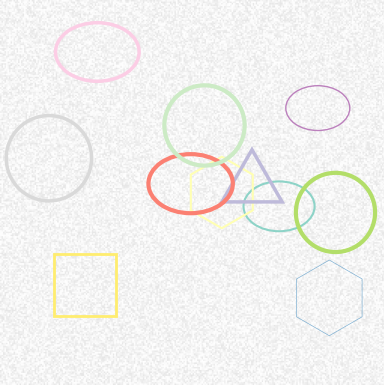[{"shape": "oval", "thickness": 1.5, "radius": 0.46, "center": [0.725, 0.464]}, {"shape": "hexagon", "thickness": 1.5, "radius": 0.46, "center": [0.576, 0.5]}, {"shape": "triangle", "thickness": 2.5, "radius": 0.45, "center": [0.655, 0.521]}, {"shape": "oval", "thickness": 3, "radius": 0.55, "center": [0.495, 0.523]}, {"shape": "hexagon", "thickness": 0.5, "radius": 0.49, "center": [0.855, 0.226]}, {"shape": "circle", "thickness": 3, "radius": 0.51, "center": [0.871, 0.448]}, {"shape": "oval", "thickness": 2.5, "radius": 0.54, "center": [0.253, 0.865]}, {"shape": "circle", "thickness": 2.5, "radius": 0.55, "center": [0.127, 0.589]}, {"shape": "oval", "thickness": 1, "radius": 0.42, "center": [0.825, 0.719]}, {"shape": "circle", "thickness": 3, "radius": 0.52, "center": [0.531, 0.674]}, {"shape": "square", "thickness": 2, "radius": 0.41, "center": [0.22, 0.26]}]